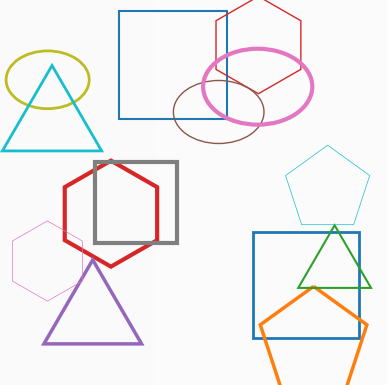[{"shape": "square", "thickness": 1.5, "radius": 0.7, "center": [0.446, 0.83]}, {"shape": "square", "thickness": 2, "radius": 0.68, "center": [0.789, 0.26]}, {"shape": "pentagon", "thickness": 2.5, "radius": 0.72, "center": [0.809, 0.112]}, {"shape": "triangle", "thickness": 1.5, "radius": 0.54, "center": [0.864, 0.306]}, {"shape": "hexagon", "thickness": 3, "radius": 0.69, "center": [0.286, 0.445]}, {"shape": "hexagon", "thickness": 1, "radius": 0.63, "center": [0.667, 0.883]}, {"shape": "triangle", "thickness": 2.5, "radius": 0.73, "center": [0.239, 0.18]}, {"shape": "oval", "thickness": 1, "radius": 0.58, "center": [0.564, 0.709]}, {"shape": "oval", "thickness": 3, "radius": 0.7, "center": [0.665, 0.775]}, {"shape": "hexagon", "thickness": 0.5, "radius": 0.52, "center": [0.122, 0.322]}, {"shape": "square", "thickness": 3, "radius": 0.53, "center": [0.35, 0.475]}, {"shape": "oval", "thickness": 2, "radius": 0.54, "center": [0.123, 0.793]}, {"shape": "pentagon", "thickness": 0.5, "radius": 0.57, "center": [0.846, 0.509]}, {"shape": "triangle", "thickness": 2, "radius": 0.74, "center": [0.134, 0.682]}]